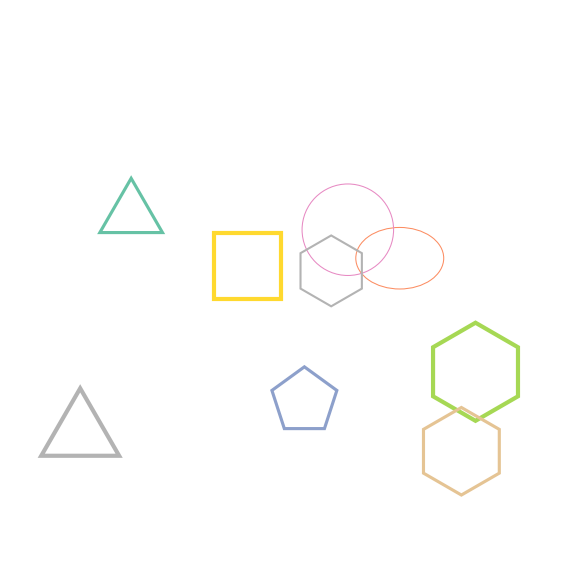[{"shape": "triangle", "thickness": 1.5, "radius": 0.31, "center": [0.227, 0.628]}, {"shape": "oval", "thickness": 0.5, "radius": 0.38, "center": [0.692, 0.552]}, {"shape": "pentagon", "thickness": 1.5, "radius": 0.3, "center": [0.527, 0.305]}, {"shape": "circle", "thickness": 0.5, "radius": 0.4, "center": [0.602, 0.601]}, {"shape": "hexagon", "thickness": 2, "radius": 0.42, "center": [0.823, 0.355]}, {"shape": "square", "thickness": 2, "radius": 0.29, "center": [0.428, 0.539]}, {"shape": "hexagon", "thickness": 1.5, "radius": 0.38, "center": [0.799, 0.218]}, {"shape": "triangle", "thickness": 2, "radius": 0.39, "center": [0.139, 0.249]}, {"shape": "hexagon", "thickness": 1, "radius": 0.31, "center": [0.573, 0.53]}]